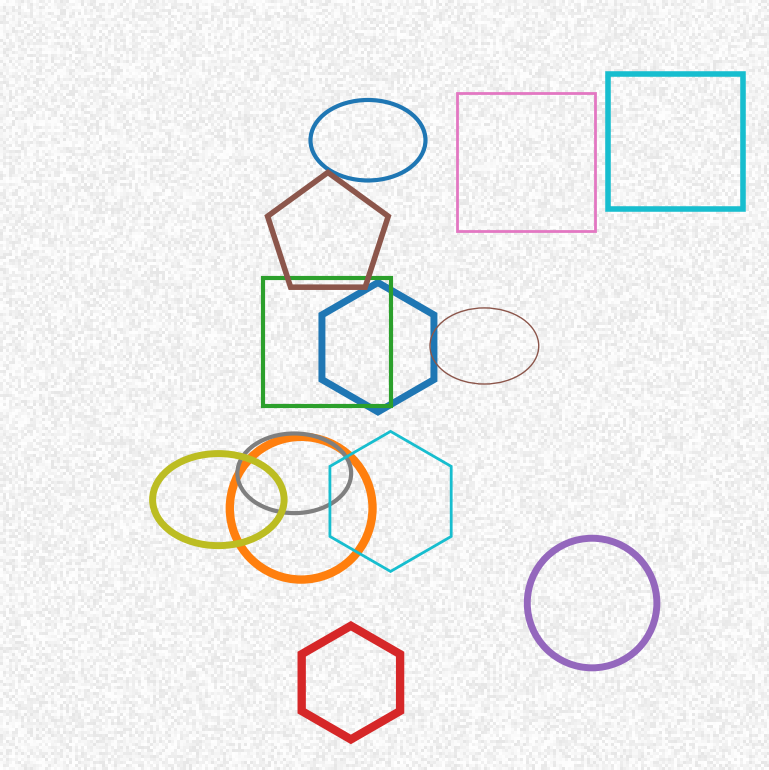[{"shape": "oval", "thickness": 1.5, "radius": 0.37, "center": [0.478, 0.818]}, {"shape": "hexagon", "thickness": 2.5, "radius": 0.42, "center": [0.491, 0.549]}, {"shape": "circle", "thickness": 3, "radius": 0.46, "center": [0.391, 0.34]}, {"shape": "square", "thickness": 1.5, "radius": 0.42, "center": [0.425, 0.556]}, {"shape": "hexagon", "thickness": 3, "radius": 0.37, "center": [0.456, 0.114]}, {"shape": "circle", "thickness": 2.5, "radius": 0.42, "center": [0.769, 0.217]}, {"shape": "oval", "thickness": 0.5, "radius": 0.35, "center": [0.629, 0.551]}, {"shape": "pentagon", "thickness": 2, "radius": 0.41, "center": [0.426, 0.694]}, {"shape": "square", "thickness": 1, "radius": 0.45, "center": [0.683, 0.79]}, {"shape": "oval", "thickness": 1.5, "radius": 0.37, "center": [0.382, 0.385]}, {"shape": "oval", "thickness": 2.5, "radius": 0.43, "center": [0.284, 0.351]}, {"shape": "hexagon", "thickness": 1, "radius": 0.45, "center": [0.507, 0.349]}, {"shape": "square", "thickness": 2, "radius": 0.44, "center": [0.877, 0.816]}]